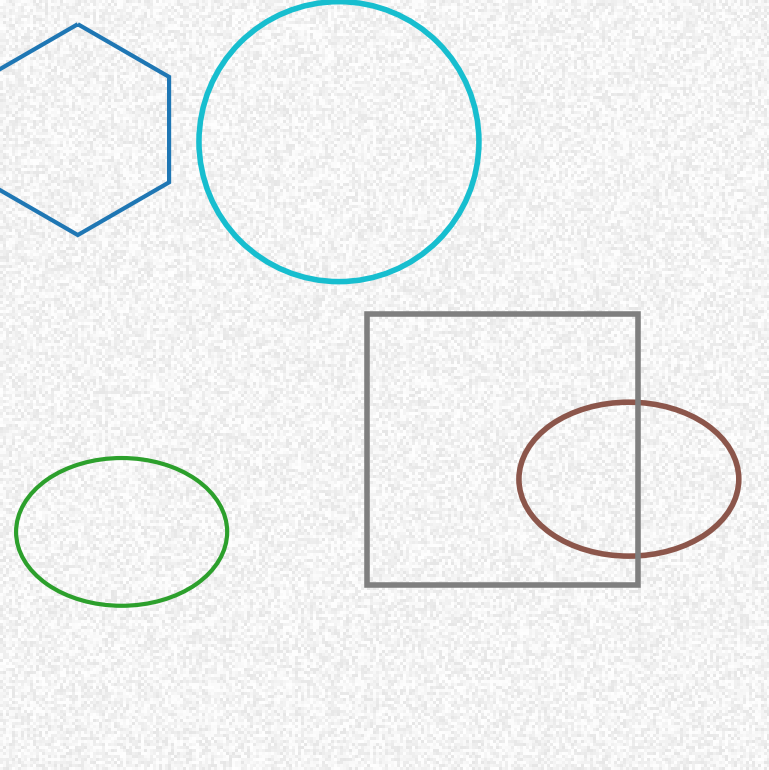[{"shape": "hexagon", "thickness": 1.5, "radius": 0.68, "center": [0.101, 0.832]}, {"shape": "oval", "thickness": 1.5, "radius": 0.69, "center": [0.158, 0.309]}, {"shape": "oval", "thickness": 2, "radius": 0.71, "center": [0.817, 0.378]}, {"shape": "square", "thickness": 2, "radius": 0.88, "center": [0.652, 0.416]}, {"shape": "circle", "thickness": 2, "radius": 0.91, "center": [0.44, 0.816]}]